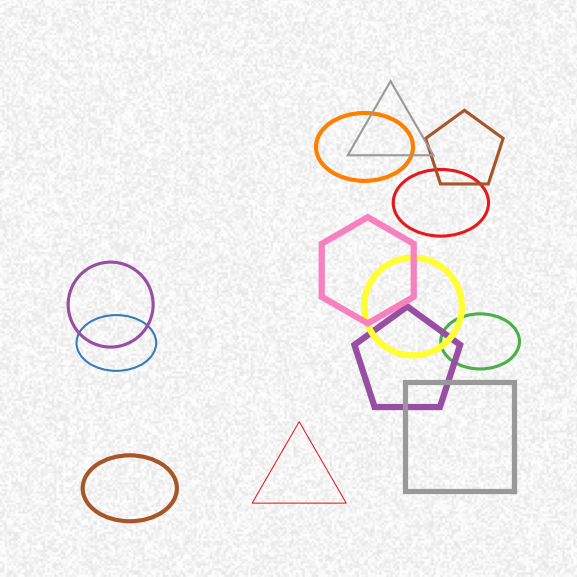[{"shape": "oval", "thickness": 1.5, "radius": 0.41, "center": [0.763, 0.648]}, {"shape": "triangle", "thickness": 0.5, "radius": 0.47, "center": [0.518, 0.175]}, {"shape": "oval", "thickness": 1, "radius": 0.34, "center": [0.201, 0.405]}, {"shape": "oval", "thickness": 1.5, "radius": 0.34, "center": [0.831, 0.408]}, {"shape": "circle", "thickness": 1.5, "radius": 0.37, "center": [0.192, 0.472]}, {"shape": "pentagon", "thickness": 3, "radius": 0.48, "center": [0.705, 0.372]}, {"shape": "oval", "thickness": 2, "radius": 0.42, "center": [0.631, 0.745]}, {"shape": "circle", "thickness": 3, "radius": 0.42, "center": [0.715, 0.468]}, {"shape": "oval", "thickness": 2, "radius": 0.41, "center": [0.225, 0.154]}, {"shape": "pentagon", "thickness": 1.5, "radius": 0.35, "center": [0.804, 0.738]}, {"shape": "hexagon", "thickness": 3, "radius": 0.46, "center": [0.637, 0.531]}, {"shape": "square", "thickness": 2.5, "radius": 0.47, "center": [0.796, 0.243]}, {"shape": "triangle", "thickness": 1, "radius": 0.43, "center": [0.676, 0.773]}]